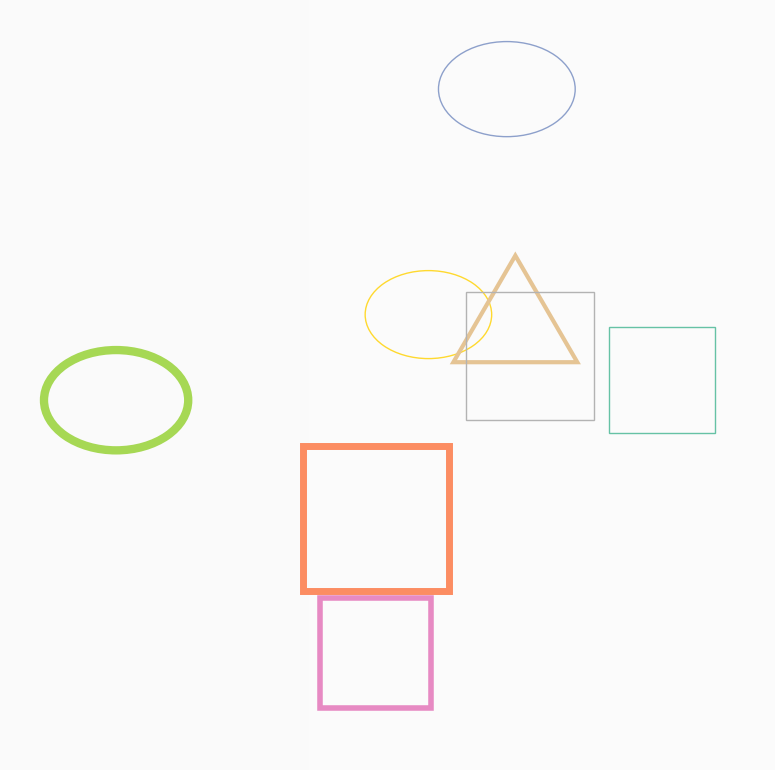[{"shape": "square", "thickness": 0.5, "radius": 0.34, "center": [0.854, 0.507]}, {"shape": "square", "thickness": 2.5, "radius": 0.47, "center": [0.485, 0.327]}, {"shape": "oval", "thickness": 0.5, "radius": 0.44, "center": [0.654, 0.884]}, {"shape": "square", "thickness": 2, "radius": 0.36, "center": [0.484, 0.153]}, {"shape": "oval", "thickness": 3, "radius": 0.47, "center": [0.15, 0.48]}, {"shape": "oval", "thickness": 0.5, "radius": 0.41, "center": [0.553, 0.591]}, {"shape": "triangle", "thickness": 1.5, "radius": 0.46, "center": [0.665, 0.576]}, {"shape": "square", "thickness": 0.5, "radius": 0.41, "center": [0.684, 0.538]}]